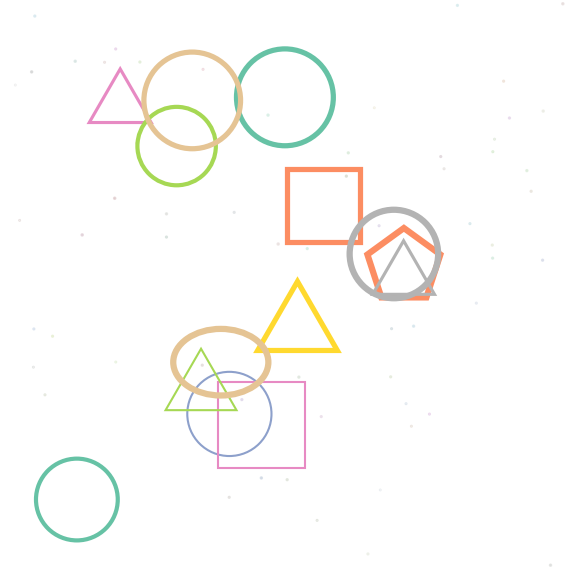[{"shape": "circle", "thickness": 2.5, "radius": 0.42, "center": [0.493, 0.831]}, {"shape": "circle", "thickness": 2, "radius": 0.35, "center": [0.133, 0.134]}, {"shape": "square", "thickness": 2.5, "radius": 0.32, "center": [0.56, 0.644]}, {"shape": "pentagon", "thickness": 3, "radius": 0.33, "center": [0.699, 0.538]}, {"shape": "circle", "thickness": 1, "radius": 0.36, "center": [0.397, 0.282]}, {"shape": "triangle", "thickness": 1.5, "radius": 0.31, "center": [0.208, 0.818]}, {"shape": "square", "thickness": 1, "radius": 0.38, "center": [0.453, 0.263]}, {"shape": "circle", "thickness": 2, "radius": 0.34, "center": [0.306, 0.746]}, {"shape": "triangle", "thickness": 1, "radius": 0.35, "center": [0.348, 0.324]}, {"shape": "triangle", "thickness": 2.5, "radius": 0.4, "center": [0.515, 0.432]}, {"shape": "circle", "thickness": 2.5, "radius": 0.42, "center": [0.333, 0.825]}, {"shape": "oval", "thickness": 3, "radius": 0.41, "center": [0.382, 0.372]}, {"shape": "circle", "thickness": 3, "radius": 0.38, "center": [0.682, 0.559]}, {"shape": "triangle", "thickness": 1.5, "radius": 0.31, "center": [0.699, 0.52]}]